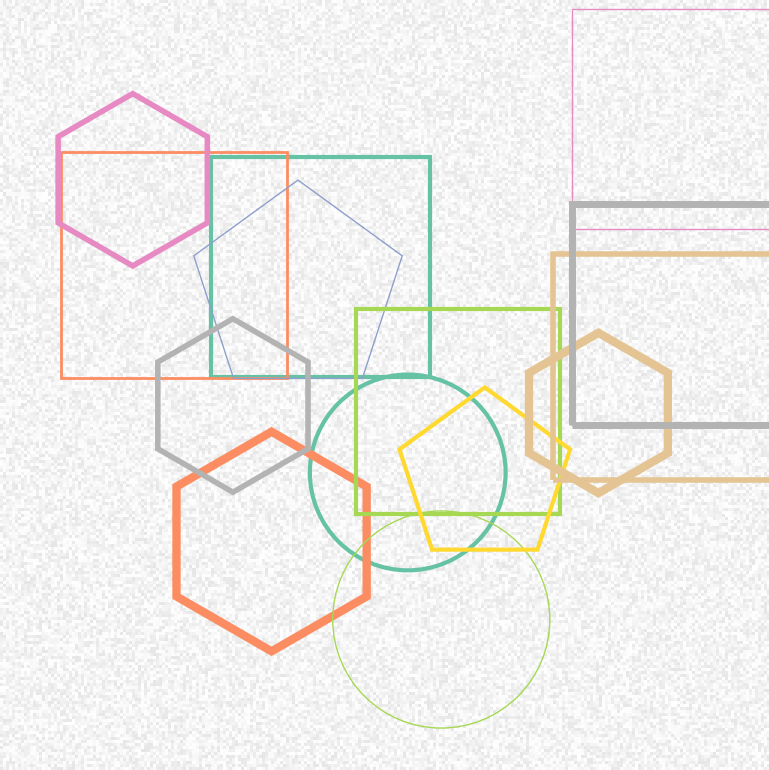[{"shape": "square", "thickness": 1.5, "radius": 0.71, "center": [0.416, 0.653]}, {"shape": "circle", "thickness": 1.5, "radius": 0.64, "center": [0.53, 0.386]}, {"shape": "hexagon", "thickness": 3, "radius": 0.71, "center": [0.353, 0.297]}, {"shape": "square", "thickness": 1, "radius": 0.73, "center": [0.226, 0.656]}, {"shape": "pentagon", "thickness": 0.5, "radius": 0.71, "center": [0.387, 0.624]}, {"shape": "hexagon", "thickness": 2, "radius": 0.56, "center": [0.172, 0.767]}, {"shape": "square", "thickness": 0.5, "radius": 0.72, "center": [0.887, 0.845]}, {"shape": "circle", "thickness": 0.5, "radius": 0.7, "center": [0.573, 0.195]}, {"shape": "square", "thickness": 1.5, "radius": 0.66, "center": [0.595, 0.465]}, {"shape": "pentagon", "thickness": 1.5, "radius": 0.58, "center": [0.63, 0.38]}, {"shape": "hexagon", "thickness": 3, "radius": 0.52, "center": [0.777, 0.464]}, {"shape": "square", "thickness": 2, "radius": 0.73, "center": [0.865, 0.523]}, {"shape": "square", "thickness": 2.5, "radius": 0.72, "center": [0.886, 0.592]}, {"shape": "hexagon", "thickness": 2, "radius": 0.56, "center": [0.302, 0.473]}]